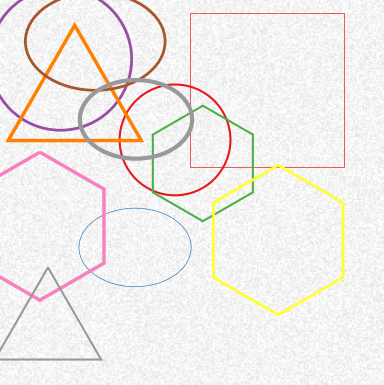[{"shape": "circle", "thickness": 1.5, "radius": 0.72, "center": [0.455, 0.637]}, {"shape": "square", "thickness": 0.5, "radius": 1.0, "center": [0.694, 0.767]}, {"shape": "oval", "thickness": 0.5, "radius": 0.73, "center": [0.351, 0.357]}, {"shape": "hexagon", "thickness": 1.5, "radius": 0.75, "center": [0.527, 0.575]}, {"shape": "circle", "thickness": 2, "radius": 0.92, "center": [0.157, 0.846]}, {"shape": "triangle", "thickness": 2.5, "radius": 1.0, "center": [0.194, 0.735]}, {"shape": "hexagon", "thickness": 2, "radius": 0.97, "center": [0.723, 0.377]}, {"shape": "oval", "thickness": 2, "radius": 0.91, "center": [0.247, 0.892]}, {"shape": "hexagon", "thickness": 2.5, "radius": 0.96, "center": [0.104, 0.413]}, {"shape": "triangle", "thickness": 1.5, "radius": 0.8, "center": [0.125, 0.146]}, {"shape": "oval", "thickness": 3, "radius": 0.73, "center": [0.353, 0.69]}]